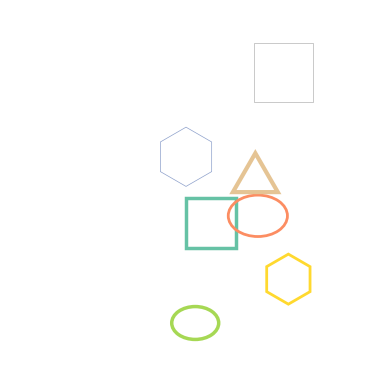[{"shape": "square", "thickness": 2.5, "radius": 0.33, "center": [0.548, 0.42]}, {"shape": "oval", "thickness": 2, "radius": 0.38, "center": [0.67, 0.439]}, {"shape": "hexagon", "thickness": 0.5, "radius": 0.38, "center": [0.483, 0.593]}, {"shape": "oval", "thickness": 2.5, "radius": 0.3, "center": [0.507, 0.161]}, {"shape": "hexagon", "thickness": 2, "radius": 0.32, "center": [0.749, 0.275]}, {"shape": "triangle", "thickness": 3, "radius": 0.34, "center": [0.663, 0.535]}, {"shape": "square", "thickness": 0.5, "radius": 0.38, "center": [0.735, 0.811]}]